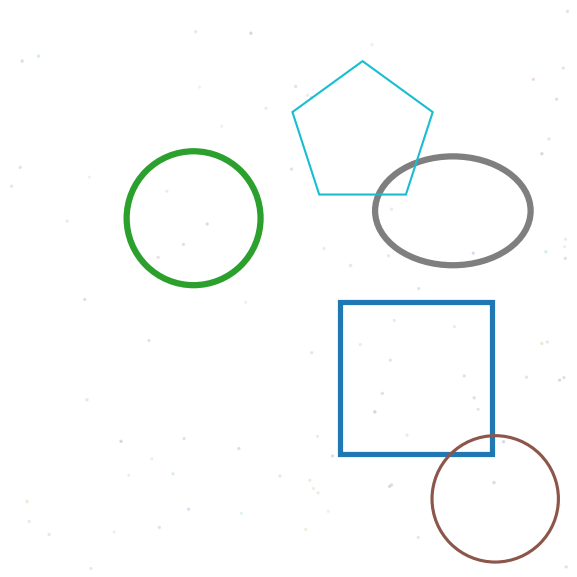[{"shape": "square", "thickness": 2.5, "radius": 0.66, "center": [0.72, 0.344]}, {"shape": "circle", "thickness": 3, "radius": 0.58, "center": [0.335, 0.621]}, {"shape": "circle", "thickness": 1.5, "radius": 0.55, "center": [0.858, 0.135]}, {"shape": "oval", "thickness": 3, "radius": 0.67, "center": [0.784, 0.634]}, {"shape": "pentagon", "thickness": 1, "radius": 0.64, "center": [0.628, 0.766]}]